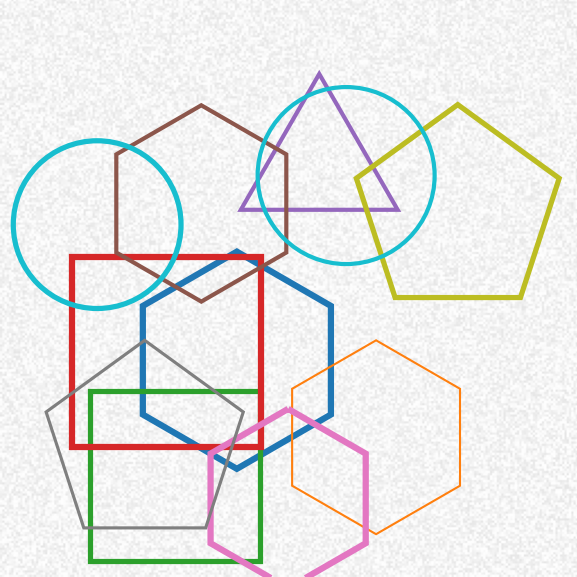[{"shape": "hexagon", "thickness": 3, "radius": 0.94, "center": [0.41, 0.375]}, {"shape": "hexagon", "thickness": 1, "radius": 0.84, "center": [0.651, 0.242]}, {"shape": "square", "thickness": 2.5, "radius": 0.73, "center": [0.303, 0.174]}, {"shape": "square", "thickness": 3, "radius": 0.82, "center": [0.288, 0.389]}, {"shape": "triangle", "thickness": 2, "radius": 0.78, "center": [0.553, 0.714]}, {"shape": "hexagon", "thickness": 2, "radius": 0.85, "center": [0.349, 0.647]}, {"shape": "hexagon", "thickness": 3, "radius": 0.78, "center": [0.499, 0.136]}, {"shape": "pentagon", "thickness": 1.5, "radius": 0.9, "center": [0.251, 0.23]}, {"shape": "pentagon", "thickness": 2.5, "radius": 0.92, "center": [0.793, 0.633]}, {"shape": "circle", "thickness": 2, "radius": 0.77, "center": [0.599, 0.695]}, {"shape": "circle", "thickness": 2.5, "radius": 0.73, "center": [0.168, 0.61]}]